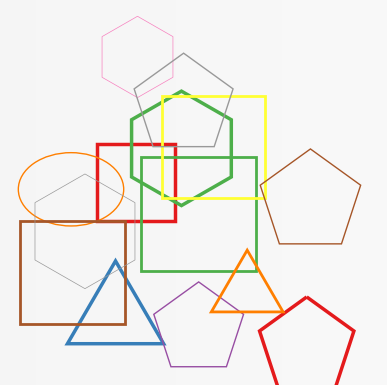[{"shape": "square", "thickness": 2.5, "radius": 0.5, "center": [0.352, 0.526]}, {"shape": "pentagon", "thickness": 2.5, "radius": 0.64, "center": [0.792, 0.101]}, {"shape": "triangle", "thickness": 2.5, "radius": 0.72, "center": [0.298, 0.179]}, {"shape": "hexagon", "thickness": 2.5, "radius": 0.74, "center": [0.468, 0.615]}, {"shape": "square", "thickness": 2, "radius": 0.74, "center": [0.511, 0.444]}, {"shape": "pentagon", "thickness": 1, "radius": 0.61, "center": [0.513, 0.146]}, {"shape": "oval", "thickness": 1, "radius": 0.68, "center": [0.183, 0.508]}, {"shape": "triangle", "thickness": 2, "radius": 0.53, "center": [0.638, 0.243]}, {"shape": "square", "thickness": 2, "radius": 0.66, "center": [0.55, 0.617]}, {"shape": "pentagon", "thickness": 1, "radius": 0.68, "center": [0.801, 0.477]}, {"shape": "square", "thickness": 2, "radius": 0.67, "center": [0.187, 0.292]}, {"shape": "hexagon", "thickness": 0.5, "radius": 0.53, "center": [0.355, 0.852]}, {"shape": "pentagon", "thickness": 1, "radius": 0.67, "center": [0.474, 0.728]}, {"shape": "hexagon", "thickness": 0.5, "radius": 0.74, "center": [0.219, 0.399]}]